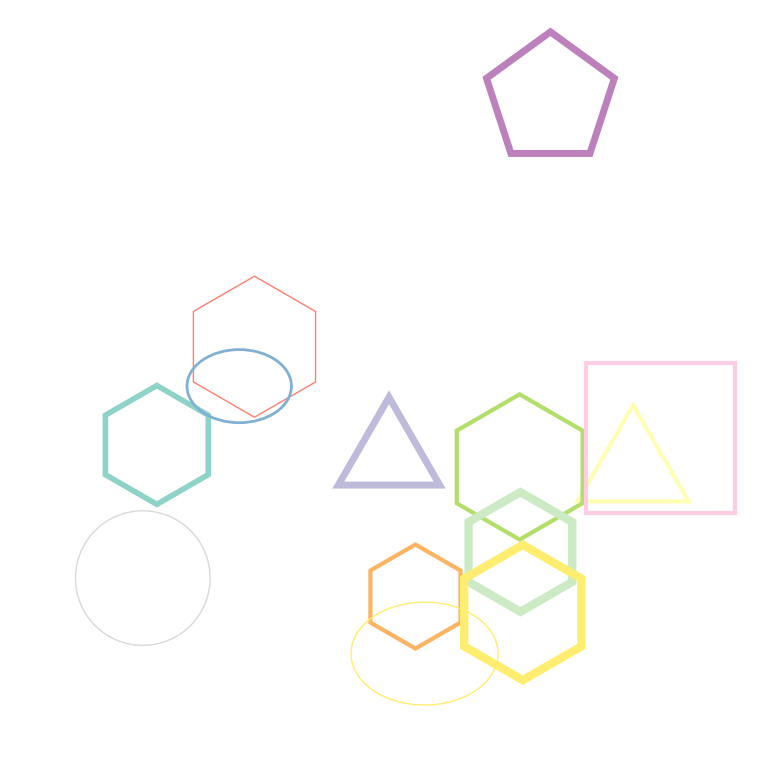[{"shape": "hexagon", "thickness": 2, "radius": 0.39, "center": [0.204, 0.422]}, {"shape": "triangle", "thickness": 1.5, "radius": 0.42, "center": [0.822, 0.391]}, {"shape": "triangle", "thickness": 2.5, "radius": 0.38, "center": [0.505, 0.408]}, {"shape": "hexagon", "thickness": 0.5, "radius": 0.46, "center": [0.33, 0.55]}, {"shape": "oval", "thickness": 1, "radius": 0.34, "center": [0.311, 0.499]}, {"shape": "hexagon", "thickness": 1.5, "radius": 0.34, "center": [0.54, 0.225]}, {"shape": "hexagon", "thickness": 1.5, "radius": 0.47, "center": [0.675, 0.394]}, {"shape": "square", "thickness": 1.5, "radius": 0.49, "center": [0.857, 0.431]}, {"shape": "circle", "thickness": 0.5, "radius": 0.44, "center": [0.185, 0.249]}, {"shape": "pentagon", "thickness": 2.5, "radius": 0.44, "center": [0.715, 0.871]}, {"shape": "hexagon", "thickness": 3, "radius": 0.39, "center": [0.676, 0.283]}, {"shape": "oval", "thickness": 0.5, "radius": 0.48, "center": [0.551, 0.151]}, {"shape": "hexagon", "thickness": 3, "radius": 0.44, "center": [0.679, 0.205]}]